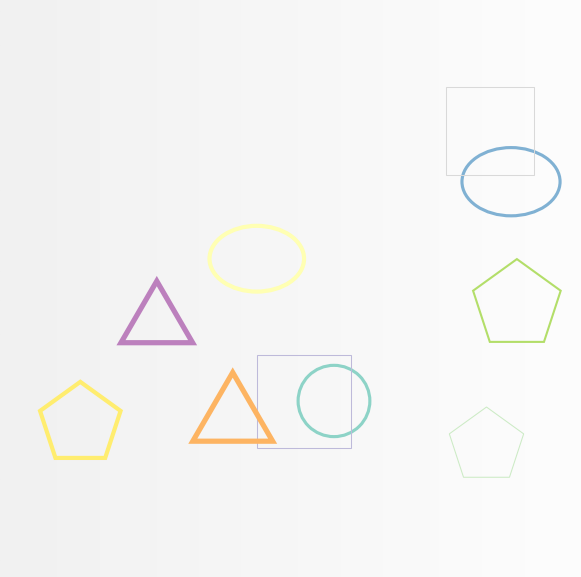[{"shape": "circle", "thickness": 1.5, "radius": 0.31, "center": [0.575, 0.305]}, {"shape": "oval", "thickness": 2, "radius": 0.41, "center": [0.442, 0.551]}, {"shape": "square", "thickness": 0.5, "radius": 0.4, "center": [0.523, 0.304]}, {"shape": "oval", "thickness": 1.5, "radius": 0.42, "center": [0.879, 0.684]}, {"shape": "triangle", "thickness": 2.5, "radius": 0.4, "center": [0.4, 0.275]}, {"shape": "pentagon", "thickness": 1, "radius": 0.4, "center": [0.889, 0.471]}, {"shape": "square", "thickness": 0.5, "radius": 0.38, "center": [0.844, 0.773]}, {"shape": "triangle", "thickness": 2.5, "radius": 0.36, "center": [0.27, 0.441]}, {"shape": "pentagon", "thickness": 0.5, "radius": 0.34, "center": [0.837, 0.227]}, {"shape": "pentagon", "thickness": 2, "radius": 0.36, "center": [0.138, 0.265]}]